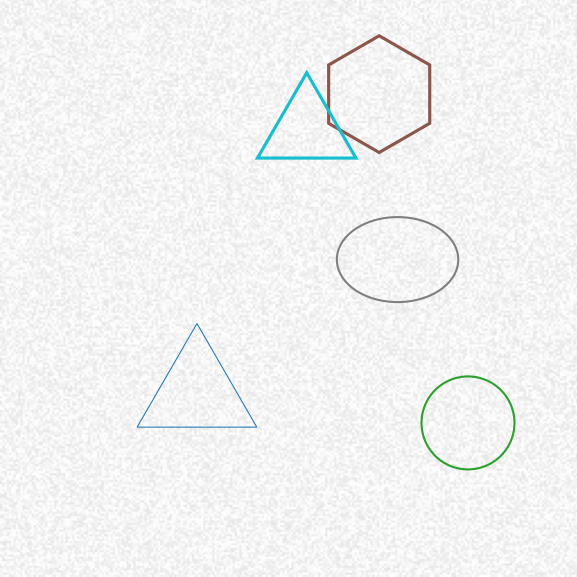[{"shape": "triangle", "thickness": 0.5, "radius": 0.6, "center": [0.341, 0.319]}, {"shape": "circle", "thickness": 1, "radius": 0.4, "center": [0.81, 0.267]}, {"shape": "hexagon", "thickness": 1.5, "radius": 0.51, "center": [0.657, 0.836]}, {"shape": "oval", "thickness": 1, "radius": 0.53, "center": [0.688, 0.55]}, {"shape": "triangle", "thickness": 1.5, "radius": 0.49, "center": [0.531, 0.775]}]